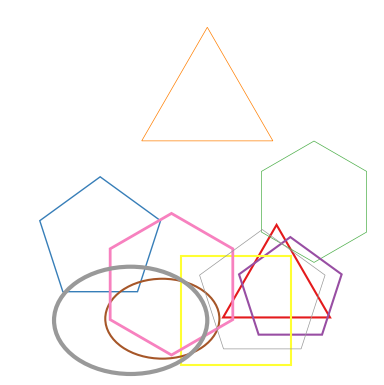[{"shape": "triangle", "thickness": 1.5, "radius": 0.8, "center": [0.718, 0.256]}, {"shape": "pentagon", "thickness": 1, "radius": 0.82, "center": [0.26, 0.376]}, {"shape": "hexagon", "thickness": 0.5, "radius": 0.79, "center": [0.816, 0.476]}, {"shape": "pentagon", "thickness": 1.5, "radius": 0.7, "center": [0.754, 0.244]}, {"shape": "triangle", "thickness": 0.5, "radius": 0.98, "center": [0.538, 0.732]}, {"shape": "square", "thickness": 1.5, "radius": 0.71, "center": [0.613, 0.194]}, {"shape": "oval", "thickness": 1.5, "radius": 0.74, "center": [0.422, 0.172]}, {"shape": "hexagon", "thickness": 2, "radius": 0.92, "center": [0.445, 0.262]}, {"shape": "pentagon", "thickness": 0.5, "radius": 0.86, "center": [0.681, 0.232]}, {"shape": "oval", "thickness": 3, "radius": 1.0, "center": [0.339, 0.168]}]